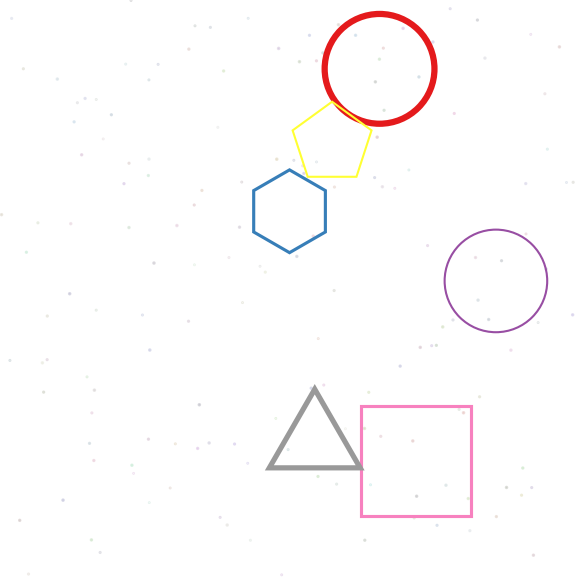[{"shape": "circle", "thickness": 3, "radius": 0.48, "center": [0.657, 0.88]}, {"shape": "hexagon", "thickness": 1.5, "radius": 0.36, "center": [0.501, 0.633]}, {"shape": "circle", "thickness": 1, "radius": 0.44, "center": [0.859, 0.513]}, {"shape": "pentagon", "thickness": 1, "radius": 0.36, "center": [0.575, 0.751]}, {"shape": "square", "thickness": 1.5, "radius": 0.48, "center": [0.72, 0.201]}, {"shape": "triangle", "thickness": 2.5, "radius": 0.45, "center": [0.545, 0.234]}]